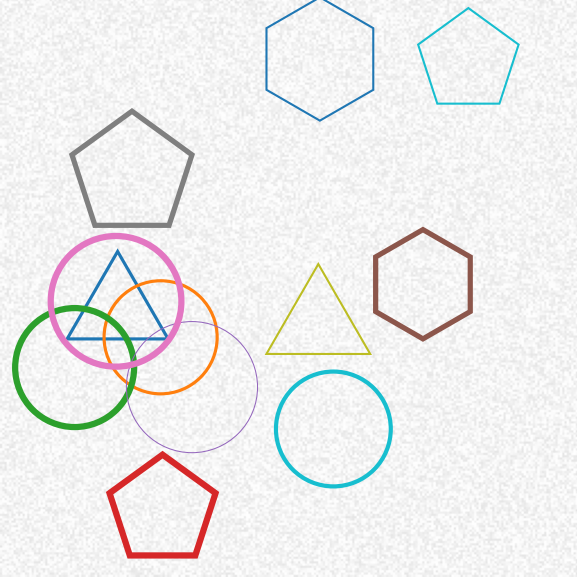[{"shape": "hexagon", "thickness": 1, "radius": 0.53, "center": [0.554, 0.897]}, {"shape": "triangle", "thickness": 1.5, "radius": 0.5, "center": [0.204, 0.463]}, {"shape": "circle", "thickness": 1.5, "radius": 0.49, "center": [0.278, 0.415]}, {"shape": "circle", "thickness": 3, "radius": 0.51, "center": [0.129, 0.363]}, {"shape": "pentagon", "thickness": 3, "radius": 0.48, "center": [0.281, 0.115]}, {"shape": "circle", "thickness": 0.5, "radius": 0.57, "center": [0.332, 0.329]}, {"shape": "hexagon", "thickness": 2.5, "radius": 0.47, "center": [0.732, 0.507]}, {"shape": "circle", "thickness": 3, "radius": 0.57, "center": [0.201, 0.477]}, {"shape": "pentagon", "thickness": 2.5, "radius": 0.55, "center": [0.229, 0.697]}, {"shape": "triangle", "thickness": 1, "radius": 0.52, "center": [0.551, 0.438]}, {"shape": "pentagon", "thickness": 1, "radius": 0.46, "center": [0.811, 0.894]}, {"shape": "circle", "thickness": 2, "radius": 0.5, "center": [0.577, 0.256]}]